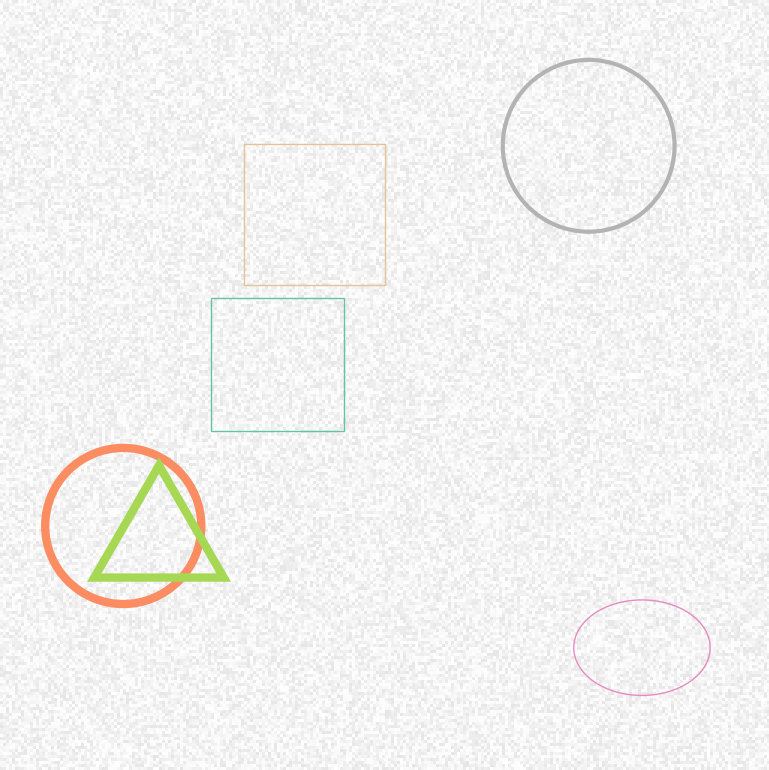[{"shape": "square", "thickness": 0.5, "radius": 0.43, "center": [0.361, 0.526]}, {"shape": "circle", "thickness": 3, "radius": 0.51, "center": [0.16, 0.317]}, {"shape": "oval", "thickness": 0.5, "radius": 0.44, "center": [0.834, 0.159]}, {"shape": "triangle", "thickness": 3, "radius": 0.49, "center": [0.207, 0.298]}, {"shape": "square", "thickness": 0.5, "radius": 0.46, "center": [0.409, 0.722]}, {"shape": "circle", "thickness": 1.5, "radius": 0.56, "center": [0.765, 0.811]}]